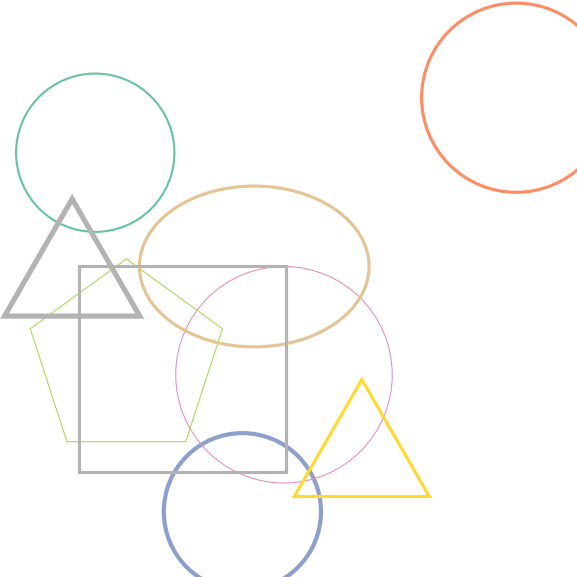[{"shape": "circle", "thickness": 1, "radius": 0.69, "center": [0.165, 0.735]}, {"shape": "circle", "thickness": 1.5, "radius": 0.82, "center": [0.894, 0.83]}, {"shape": "circle", "thickness": 2, "radius": 0.68, "center": [0.42, 0.113]}, {"shape": "circle", "thickness": 0.5, "radius": 0.94, "center": [0.492, 0.35]}, {"shape": "pentagon", "thickness": 0.5, "radius": 0.87, "center": [0.219, 0.376]}, {"shape": "triangle", "thickness": 1.5, "radius": 0.68, "center": [0.627, 0.207]}, {"shape": "oval", "thickness": 1.5, "radius": 0.99, "center": [0.44, 0.538]}, {"shape": "square", "thickness": 1.5, "radius": 0.89, "center": [0.316, 0.361]}, {"shape": "triangle", "thickness": 2.5, "radius": 0.68, "center": [0.125, 0.519]}]